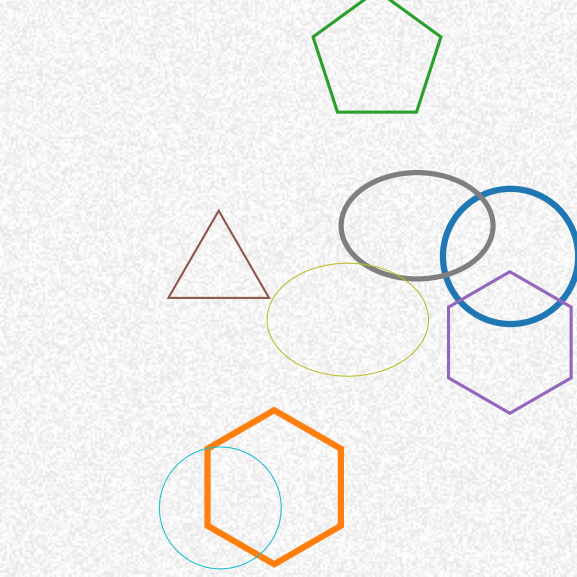[{"shape": "circle", "thickness": 3, "radius": 0.59, "center": [0.884, 0.555]}, {"shape": "hexagon", "thickness": 3, "radius": 0.67, "center": [0.475, 0.155]}, {"shape": "pentagon", "thickness": 1.5, "radius": 0.58, "center": [0.653, 0.899]}, {"shape": "hexagon", "thickness": 1.5, "radius": 0.61, "center": [0.883, 0.406]}, {"shape": "triangle", "thickness": 1, "radius": 0.5, "center": [0.379, 0.534]}, {"shape": "oval", "thickness": 2.5, "radius": 0.66, "center": [0.722, 0.608]}, {"shape": "oval", "thickness": 0.5, "radius": 0.7, "center": [0.602, 0.446]}, {"shape": "circle", "thickness": 0.5, "radius": 0.53, "center": [0.382, 0.12]}]